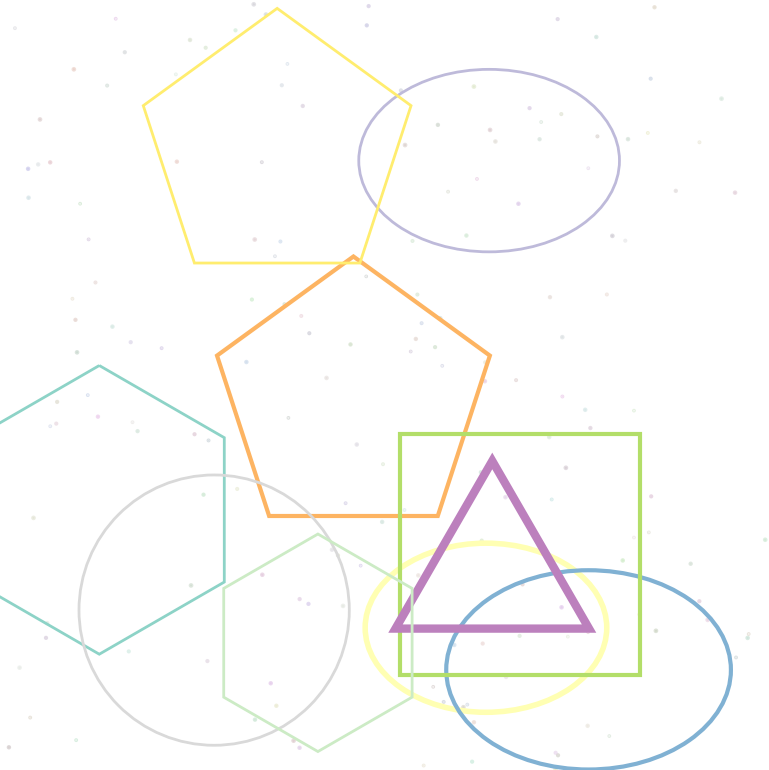[{"shape": "hexagon", "thickness": 1, "radius": 0.94, "center": [0.129, 0.338]}, {"shape": "oval", "thickness": 2, "radius": 0.78, "center": [0.631, 0.185]}, {"shape": "oval", "thickness": 1, "radius": 0.85, "center": [0.635, 0.791]}, {"shape": "oval", "thickness": 1.5, "radius": 0.92, "center": [0.764, 0.13]}, {"shape": "pentagon", "thickness": 1.5, "radius": 0.93, "center": [0.459, 0.481]}, {"shape": "square", "thickness": 1.5, "radius": 0.78, "center": [0.675, 0.28]}, {"shape": "circle", "thickness": 1, "radius": 0.88, "center": [0.278, 0.208]}, {"shape": "triangle", "thickness": 3, "radius": 0.73, "center": [0.639, 0.256]}, {"shape": "hexagon", "thickness": 1, "radius": 0.71, "center": [0.413, 0.165]}, {"shape": "pentagon", "thickness": 1, "radius": 0.91, "center": [0.36, 0.806]}]